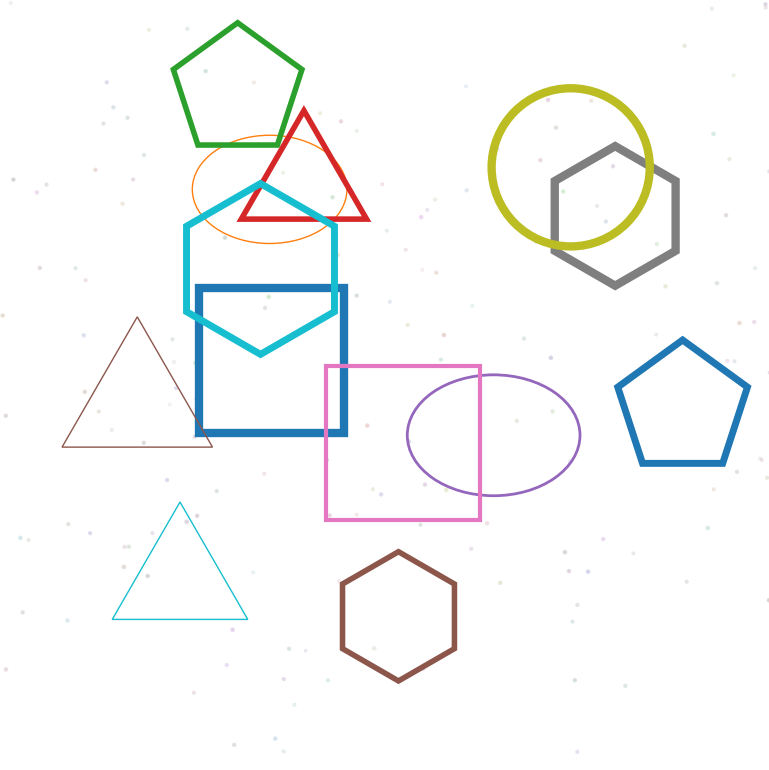[{"shape": "square", "thickness": 3, "radius": 0.47, "center": [0.353, 0.532]}, {"shape": "pentagon", "thickness": 2.5, "radius": 0.44, "center": [0.887, 0.47]}, {"shape": "oval", "thickness": 0.5, "radius": 0.5, "center": [0.35, 0.754]}, {"shape": "pentagon", "thickness": 2, "radius": 0.44, "center": [0.309, 0.883]}, {"shape": "triangle", "thickness": 2, "radius": 0.47, "center": [0.395, 0.762]}, {"shape": "oval", "thickness": 1, "radius": 0.56, "center": [0.641, 0.435]}, {"shape": "hexagon", "thickness": 2, "radius": 0.42, "center": [0.518, 0.2]}, {"shape": "triangle", "thickness": 0.5, "radius": 0.56, "center": [0.178, 0.476]}, {"shape": "square", "thickness": 1.5, "radius": 0.5, "center": [0.523, 0.425]}, {"shape": "hexagon", "thickness": 3, "radius": 0.45, "center": [0.799, 0.72]}, {"shape": "circle", "thickness": 3, "radius": 0.51, "center": [0.741, 0.783]}, {"shape": "hexagon", "thickness": 2.5, "radius": 0.55, "center": [0.338, 0.651]}, {"shape": "triangle", "thickness": 0.5, "radius": 0.51, "center": [0.234, 0.246]}]